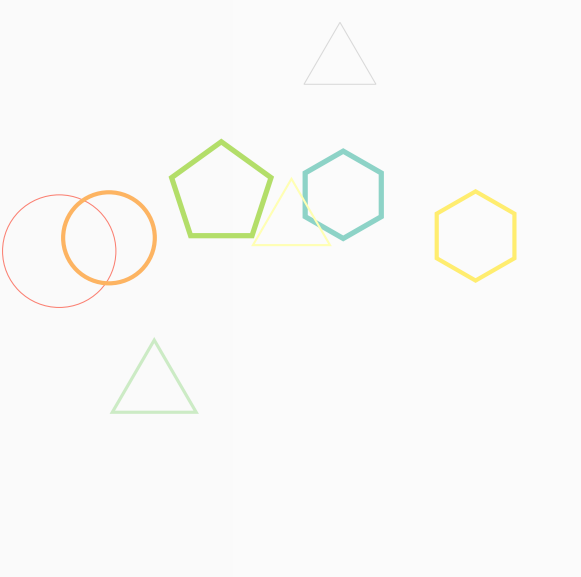[{"shape": "hexagon", "thickness": 2.5, "radius": 0.38, "center": [0.591, 0.662]}, {"shape": "triangle", "thickness": 1, "radius": 0.38, "center": [0.501, 0.613]}, {"shape": "circle", "thickness": 0.5, "radius": 0.49, "center": [0.102, 0.564]}, {"shape": "circle", "thickness": 2, "radius": 0.39, "center": [0.187, 0.587]}, {"shape": "pentagon", "thickness": 2.5, "radius": 0.45, "center": [0.381, 0.664]}, {"shape": "triangle", "thickness": 0.5, "radius": 0.36, "center": [0.585, 0.889]}, {"shape": "triangle", "thickness": 1.5, "radius": 0.42, "center": [0.265, 0.327]}, {"shape": "hexagon", "thickness": 2, "radius": 0.39, "center": [0.818, 0.591]}]